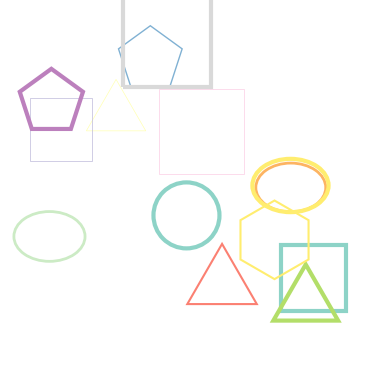[{"shape": "circle", "thickness": 3, "radius": 0.43, "center": [0.484, 0.441]}, {"shape": "square", "thickness": 3, "radius": 0.42, "center": [0.815, 0.278]}, {"shape": "triangle", "thickness": 0.5, "radius": 0.45, "center": [0.301, 0.705]}, {"shape": "square", "thickness": 0.5, "radius": 0.4, "center": [0.159, 0.664]}, {"shape": "triangle", "thickness": 1.5, "radius": 0.52, "center": [0.577, 0.262]}, {"shape": "pentagon", "thickness": 1, "radius": 0.43, "center": [0.39, 0.846]}, {"shape": "oval", "thickness": 2, "radius": 0.45, "center": [0.755, 0.513]}, {"shape": "triangle", "thickness": 3, "radius": 0.49, "center": [0.794, 0.216]}, {"shape": "square", "thickness": 0.5, "radius": 0.55, "center": [0.523, 0.658]}, {"shape": "square", "thickness": 3, "radius": 0.57, "center": [0.433, 0.889]}, {"shape": "pentagon", "thickness": 3, "radius": 0.43, "center": [0.133, 0.735]}, {"shape": "oval", "thickness": 2, "radius": 0.46, "center": [0.129, 0.386]}, {"shape": "hexagon", "thickness": 1.5, "radius": 0.51, "center": [0.713, 0.377]}, {"shape": "oval", "thickness": 3, "radius": 0.49, "center": [0.754, 0.518]}]